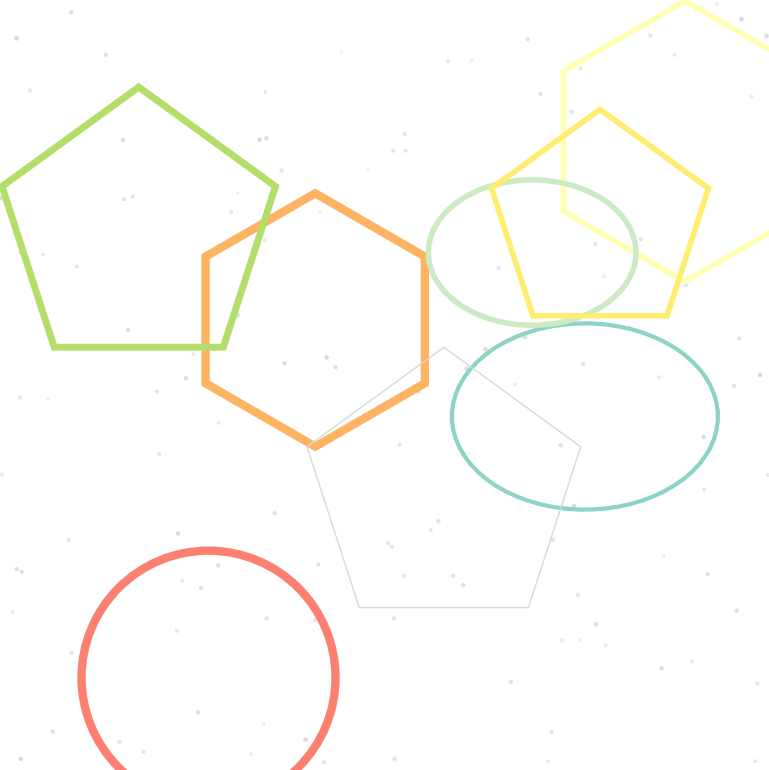[{"shape": "oval", "thickness": 1.5, "radius": 0.86, "center": [0.76, 0.459]}, {"shape": "hexagon", "thickness": 2, "radius": 0.91, "center": [0.89, 0.817]}, {"shape": "circle", "thickness": 3, "radius": 0.82, "center": [0.271, 0.12]}, {"shape": "hexagon", "thickness": 3, "radius": 0.82, "center": [0.409, 0.584]}, {"shape": "pentagon", "thickness": 2.5, "radius": 0.93, "center": [0.18, 0.7]}, {"shape": "pentagon", "thickness": 0.5, "radius": 0.93, "center": [0.576, 0.362]}, {"shape": "oval", "thickness": 2, "radius": 0.67, "center": [0.691, 0.672]}, {"shape": "pentagon", "thickness": 2, "radius": 0.74, "center": [0.779, 0.71]}]